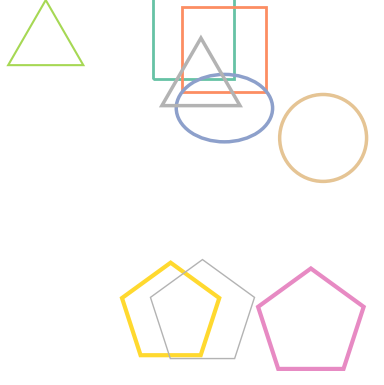[{"shape": "square", "thickness": 2, "radius": 0.53, "center": [0.502, 0.9]}, {"shape": "square", "thickness": 2, "radius": 0.55, "center": [0.582, 0.872]}, {"shape": "oval", "thickness": 2.5, "radius": 0.63, "center": [0.583, 0.719]}, {"shape": "pentagon", "thickness": 3, "radius": 0.72, "center": [0.807, 0.158]}, {"shape": "triangle", "thickness": 1.5, "radius": 0.56, "center": [0.119, 0.887]}, {"shape": "pentagon", "thickness": 3, "radius": 0.66, "center": [0.443, 0.185]}, {"shape": "circle", "thickness": 2.5, "radius": 0.56, "center": [0.839, 0.642]}, {"shape": "pentagon", "thickness": 1, "radius": 0.71, "center": [0.526, 0.184]}, {"shape": "triangle", "thickness": 2.5, "radius": 0.59, "center": [0.522, 0.784]}]